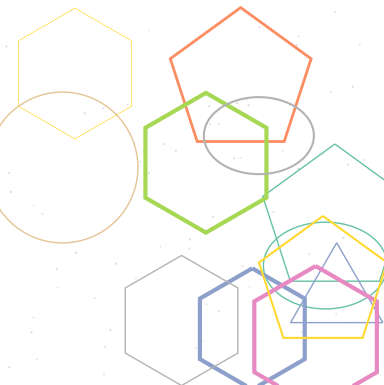[{"shape": "oval", "thickness": 1, "radius": 0.8, "center": [0.845, 0.31]}, {"shape": "pentagon", "thickness": 1, "radius": 0.98, "center": [0.87, 0.429]}, {"shape": "pentagon", "thickness": 2, "radius": 0.96, "center": [0.625, 0.788]}, {"shape": "hexagon", "thickness": 3, "radius": 0.79, "center": [0.655, 0.146]}, {"shape": "triangle", "thickness": 1, "radius": 0.69, "center": [0.875, 0.231]}, {"shape": "hexagon", "thickness": 3, "radius": 0.92, "center": [0.82, 0.125]}, {"shape": "hexagon", "thickness": 3, "radius": 0.91, "center": [0.535, 0.577]}, {"shape": "pentagon", "thickness": 1.5, "radius": 0.88, "center": [0.839, 0.264]}, {"shape": "hexagon", "thickness": 0.5, "radius": 0.85, "center": [0.195, 0.809]}, {"shape": "circle", "thickness": 1, "radius": 0.98, "center": [0.162, 0.565]}, {"shape": "hexagon", "thickness": 1, "radius": 0.84, "center": [0.472, 0.168]}, {"shape": "oval", "thickness": 1.5, "radius": 0.71, "center": [0.672, 0.648]}]